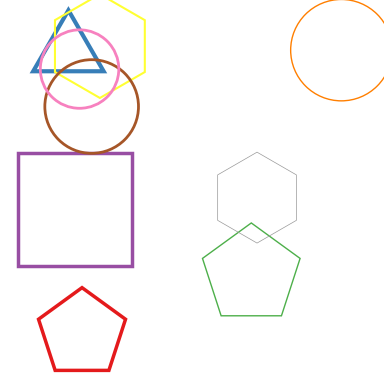[{"shape": "pentagon", "thickness": 2.5, "radius": 0.59, "center": [0.213, 0.134]}, {"shape": "triangle", "thickness": 3, "radius": 0.53, "center": [0.178, 0.868]}, {"shape": "pentagon", "thickness": 1, "radius": 0.67, "center": [0.653, 0.288]}, {"shape": "square", "thickness": 2.5, "radius": 0.74, "center": [0.195, 0.455]}, {"shape": "circle", "thickness": 1, "radius": 0.66, "center": [0.887, 0.87]}, {"shape": "hexagon", "thickness": 1.5, "radius": 0.67, "center": [0.259, 0.88]}, {"shape": "circle", "thickness": 2, "radius": 0.61, "center": [0.238, 0.723]}, {"shape": "circle", "thickness": 2, "radius": 0.51, "center": [0.207, 0.821]}, {"shape": "hexagon", "thickness": 0.5, "radius": 0.59, "center": [0.668, 0.487]}]